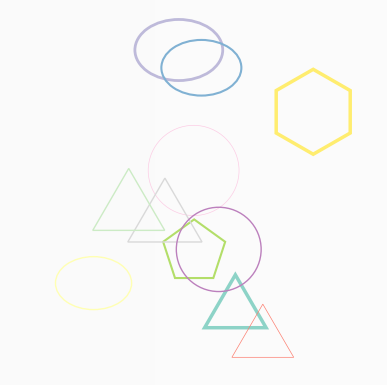[{"shape": "triangle", "thickness": 2.5, "radius": 0.46, "center": [0.607, 0.195]}, {"shape": "oval", "thickness": 1, "radius": 0.49, "center": [0.241, 0.265]}, {"shape": "oval", "thickness": 2, "radius": 0.57, "center": [0.461, 0.87]}, {"shape": "triangle", "thickness": 0.5, "radius": 0.46, "center": [0.678, 0.118]}, {"shape": "oval", "thickness": 1.5, "radius": 0.52, "center": [0.52, 0.824]}, {"shape": "pentagon", "thickness": 1.5, "radius": 0.42, "center": [0.501, 0.346]}, {"shape": "circle", "thickness": 0.5, "radius": 0.59, "center": [0.5, 0.557]}, {"shape": "triangle", "thickness": 1, "radius": 0.55, "center": [0.426, 0.427]}, {"shape": "circle", "thickness": 1, "radius": 0.55, "center": [0.564, 0.352]}, {"shape": "triangle", "thickness": 1, "radius": 0.54, "center": [0.332, 0.455]}, {"shape": "hexagon", "thickness": 2.5, "radius": 0.55, "center": [0.808, 0.71]}]